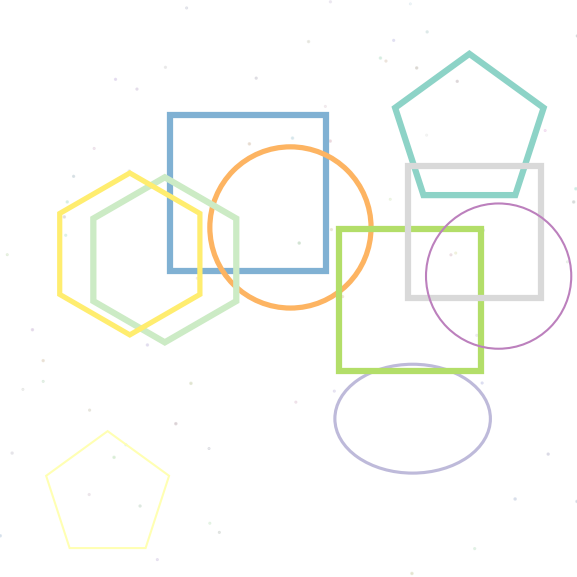[{"shape": "pentagon", "thickness": 3, "radius": 0.68, "center": [0.813, 0.771]}, {"shape": "pentagon", "thickness": 1, "radius": 0.56, "center": [0.186, 0.141]}, {"shape": "oval", "thickness": 1.5, "radius": 0.67, "center": [0.715, 0.274]}, {"shape": "square", "thickness": 3, "radius": 0.68, "center": [0.429, 0.664]}, {"shape": "circle", "thickness": 2.5, "radius": 0.7, "center": [0.503, 0.605]}, {"shape": "square", "thickness": 3, "radius": 0.61, "center": [0.71, 0.48]}, {"shape": "square", "thickness": 3, "radius": 0.57, "center": [0.822, 0.598]}, {"shape": "circle", "thickness": 1, "radius": 0.63, "center": [0.863, 0.521]}, {"shape": "hexagon", "thickness": 3, "radius": 0.71, "center": [0.285, 0.549]}, {"shape": "hexagon", "thickness": 2.5, "radius": 0.7, "center": [0.225, 0.559]}]